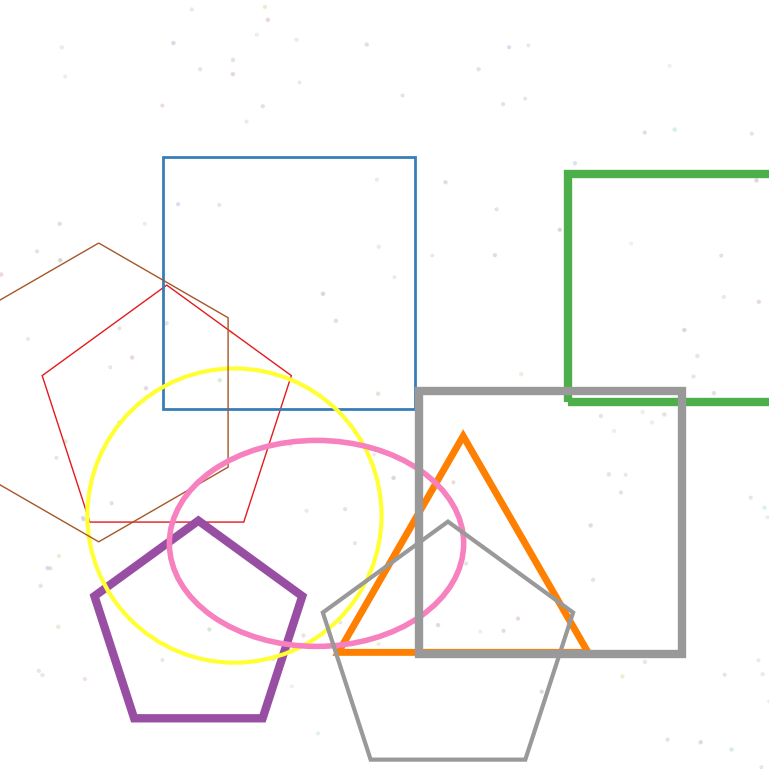[{"shape": "pentagon", "thickness": 0.5, "radius": 0.85, "center": [0.217, 0.46]}, {"shape": "square", "thickness": 1, "radius": 0.82, "center": [0.375, 0.632]}, {"shape": "square", "thickness": 3, "radius": 0.74, "center": [0.886, 0.626]}, {"shape": "pentagon", "thickness": 3, "radius": 0.71, "center": [0.258, 0.182]}, {"shape": "triangle", "thickness": 2.5, "radius": 0.94, "center": [0.602, 0.246]}, {"shape": "circle", "thickness": 1.5, "radius": 0.96, "center": [0.304, 0.33]}, {"shape": "hexagon", "thickness": 0.5, "radius": 0.97, "center": [0.128, 0.49]}, {"shape": "oval", "thickness": 2, "radius": 0.96, "center": [0.411, 0.294]}, {"shape": "pentagon", "thickness": 1.5, "radius": 0.85, "center": [0.582, 0.152]}, {"shape": "square", "thickness": 3, "radius": 0.85, "center": [0.714, 0.322]}]